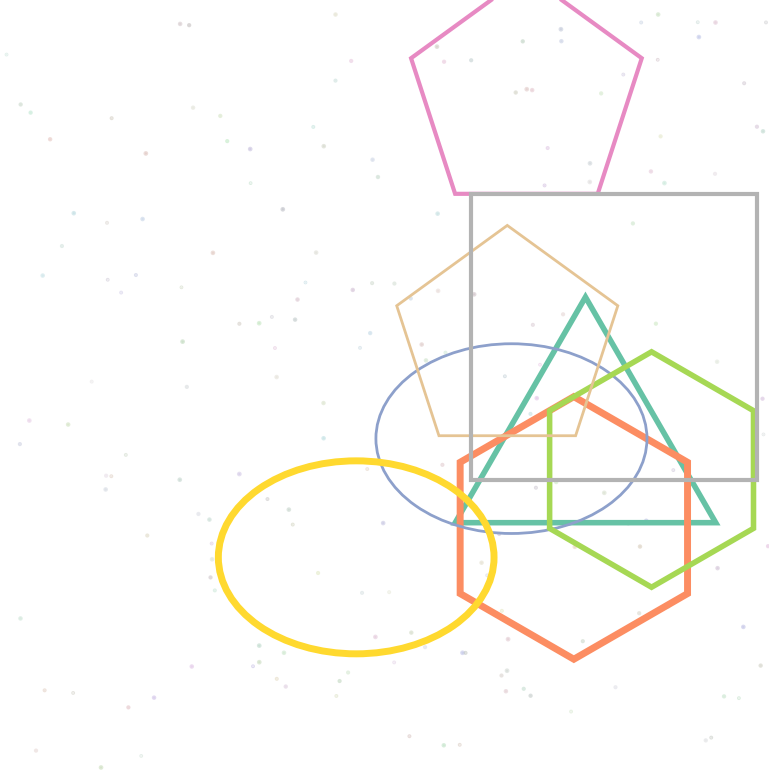[{"shape": "triangle", "thickness": 2, "radius": 0.98, "center": [0.76, 0.419]}, {"shape": "hexagon", "thickness": 2.5, "radius": 0.85, "center": [0.745, 0.314]}, {"shape": "oval", "thickness": 1, "radius": 0.88, "center": [0.664, 0.43]}, {"shape": "pentagon", "thickness": 1.5, "radius": 0.79, "center": [0.684, 0.876]}, {"shape": "hexagon", "thickness": 2, "radius": 0.76, "center": [0.846, 0.39]}, {"shape": "oval", "thickness": 2.5, "radius": 0.9, "center": [0.463, 0.276]}, {"shape": "pentagon", "thickness": 1, "radius": 0.75, "center": [0.659, 0.556]}, {"shape": "square", "thickness": 1.5, "radius": 0.93, "center": [0.797, 0.562]}]